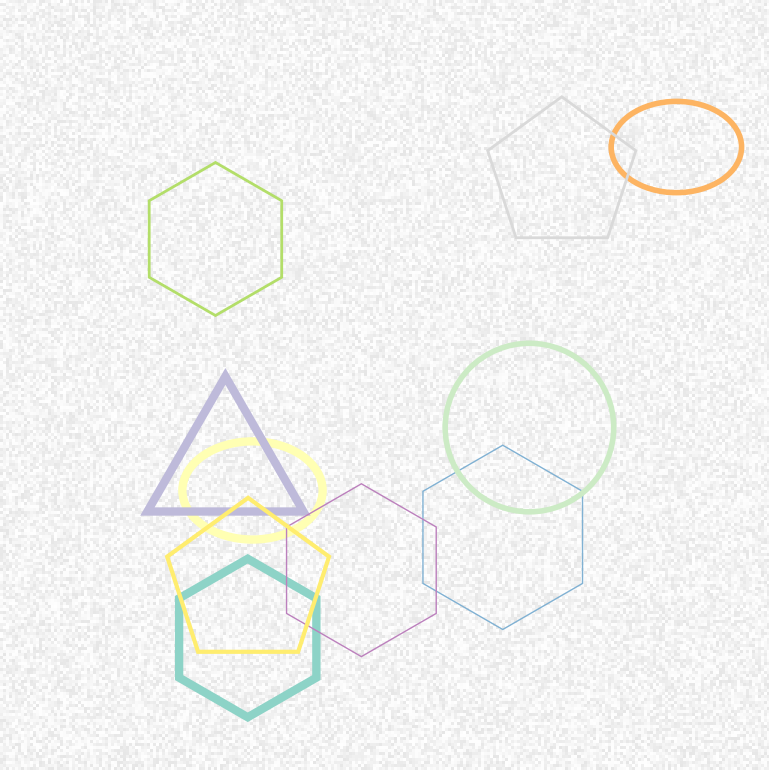[{"shape": "hexagon", "thickness": 3, "radius": 0.51, "center": [0.322, 0.171]}, {"shape": "oval", "thickness": 3, "radius": 0.46, "center": [0.328, 0.363]}, {"shape": "triangle", "thickness": 3, "radius": 0.58, "center": [0.293, 0.394]}, {"shape": "hexagon", "thickness": 0.5, "radius": 0.6, "center": [0.653, 0.302]}, {"shape": "oval", "thickness": 2, "radius": 0.42, "center": [0.878, 0.809]}, {"shape": "hexagon", "thickness": 1, "radius": 0.5, "center": [0.28, 0.69]}, {"shape": "pentagon", "thickness": 1, "radius": 0.51, "center": [0.73, 0.773]}, {"shape": "hexagon", "thickness": 0.5, "radius": 0.56, "center": [0.469, 0.259]}, {"shape": "circle", "thickness": 2, "radius": 0.55, "center": [0.688, 0.445]}, {"shape": "pentagon", "thickness": 1.5, "radius": 0.55, "center": [0.322, 0.243]}]